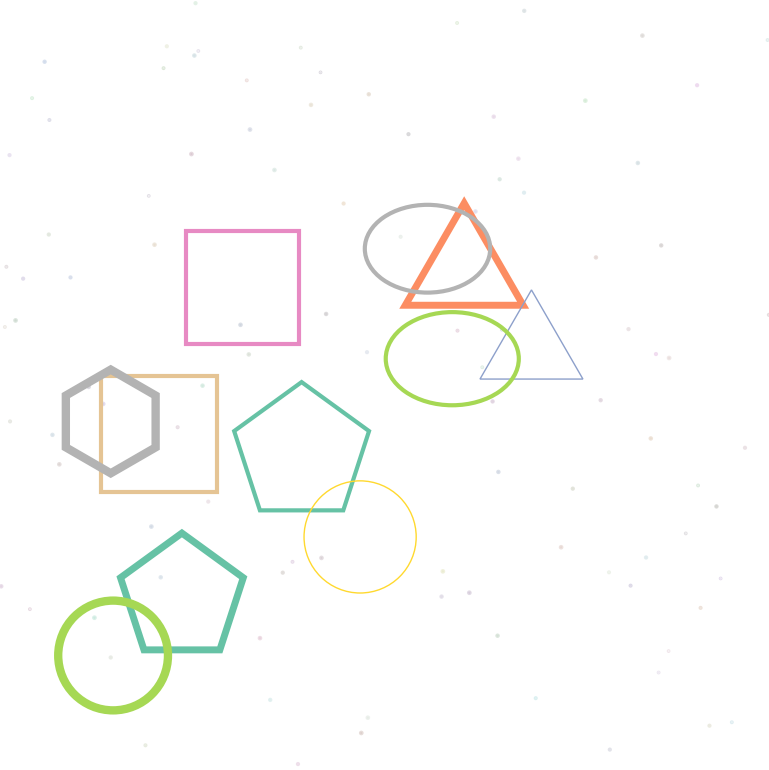[{"shape": "pentagon", "thickness": 1.5, "radius": 0.46, "center": [0.392, 0.412]}, {"shape": "pentagon", "thickness": 2.5, "radius": 0.42, "center": [0.236, 0.224]}, {"shape": "triangle", "thickness": 2.5, "radius": 0.44, "center": [0.603, 0.648]}, {"shape": "triangle", "thickness": 0.5, "radius": 0.39, "center": [0.69, 0.546]}, {"shape": "square", "thickness": 1.5, "radius": 0.37, "center": [0.314, 0.626]}, {"shape": "oval", "thickness": 1.5, "radius": 0.43, "center": [0.587, 0.534]}, {"shape": "circle", "thickness": 3, "radius": 0.36, "center": [0.147, 0.149]}, {"shape": "circle", "thickness": 0.5, "radius": 0.36, "center": [0.468, 0.303]}, {"shape": "square", "thickness": 1.5, "radius": 0.38, "center": [0.206, 0.436]}, {"shape": "oval", "thickness": 1.5, "radius": 0.41, "center": [0.555, 0.677]}, {"shape": "hexagon", "thickness": 3, "radius": 0.34, "center": [0.144, 0.453]}]